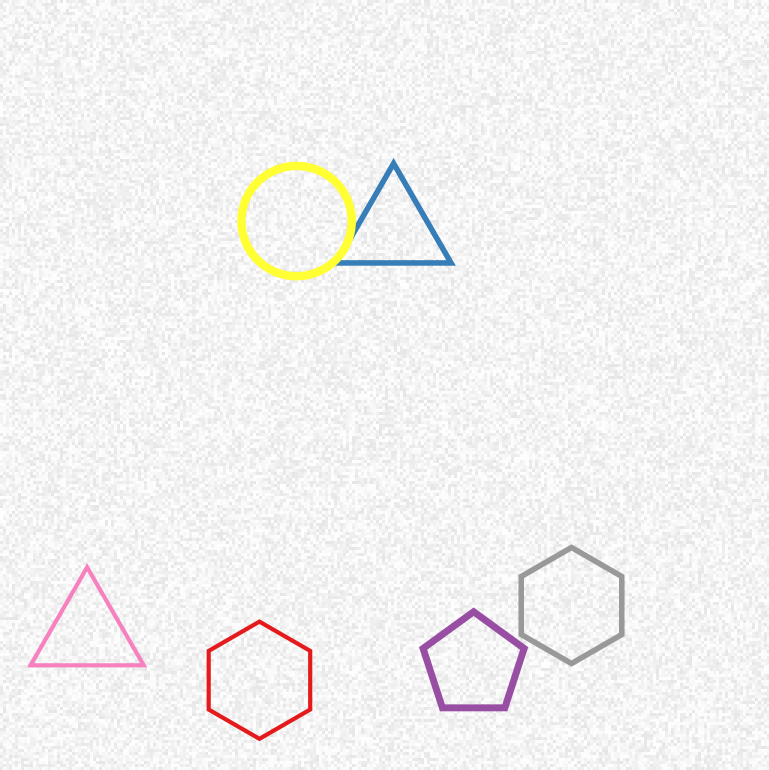[{"shape": "hexagon", "thickness": 1.5, "radius": 0.38, "center": [0.337, 0.117]}, {"shape": "triangle", "thickness": 2, "radius": 0.43, "center": [0.511, 0.702]}, {"shape": "pentagon", "thickness": 2.5, "radius": 0.34, "center": [0.615, 0.137]}, {"shape": "circle", "thickness": 3, "radius": 0.36, "center": [0.385, 0.713]}, {"shape": "triangle", "thickness": 1.5, "radius": 0.42, "center": [0.113, 0.178]}, {"shape": "hexagon", "thickness": 2, "radius": 0.38, "center": [0.742, 0.214]}]